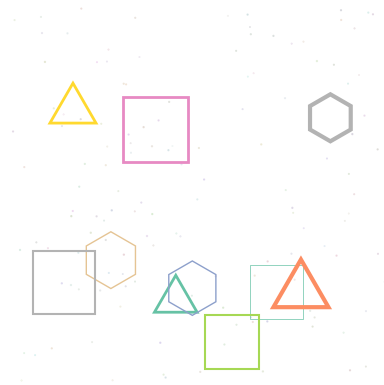[{"shape": "square", "thickness": 0.5, "radius": 0.35, "center": [0.718, 0.242]}, {"shape": "triangle", "thickness": 2, "radius": 0.32, "center": [0.457, 0.221]}, {"shape": "triangle", "thickness": 3, "radius": 0.41, "center": [0.782, 0.243]}, {"shape": "hexagon", "thickness": 1, "radius": 0.35, "center": [0.5, 0.252]}, {"shape": "square", "thickness": 2, "radius": 0.42, "center": [0.405, 0.664]}, {"shape": "square", "thickness": 1.5, "radius": 0.35, "center": [0.603, 0.112]}, {"shape": "triangle", "thickness": 2, "radius": 0.35, "center": [0.19, 0.715]}, {"shape": "hexagon", "thickness": 1, "radius": 0.37, "center": [0.288, 0.324]}, {"shape": "square", "thickness": 1.5, "radius": 0.41, "center": [0.166, 0.267]}, {"shape": "hexagon", "thickness": 3, "radius": 0.31, "center": [0.858, 0.694]}]